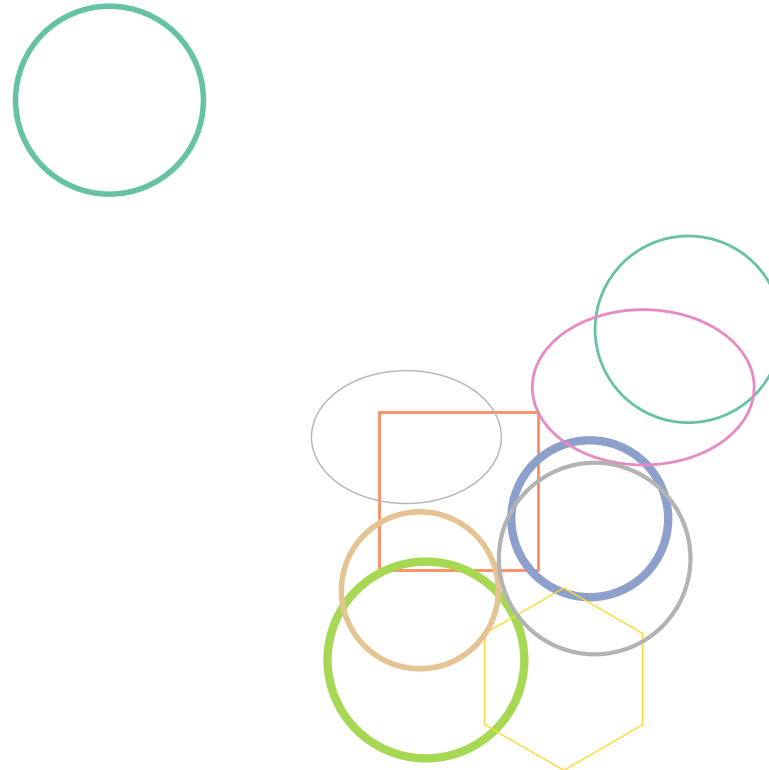[{"shape": "circle", "thickness": 2, "radius": 0.61, "center": [0.142, 0.87]}, {"shape": "circle", "thickness": 1, "radius": 0.61, "center": [0.894, 0.572]}, {"shape": "square", "thickness": 1, "radius": 0.51, "center": [0.595, 0.362]}, {"shape": "circle", "thickness": 3, "radius": 0.51, "center": [0.766, 0.326]}, {"shape": "oval", "thickness": 1, "radius": 0.72, "center": [0.835, 0.497]}, {"shape": "circle", "thickness": 3, "radius": 0.64, "center": [0.553, 0.143]}, {"shape": "hexagon", "thickness": 0.5, "radius": 0.59, "center": [0.732, 0.118]}, {"shape": "circle", "thickness": 2, "radius": 0.51, "center": [0.545, 0.233]}, {"shape": "oval", "thickness": 0.5, "radius": 0.62, "center": [0.528, 0.432]}, {"shape": "circle", "thickness": 1.5, "radius": 0.62, "center": [0.772, 0.275]}]